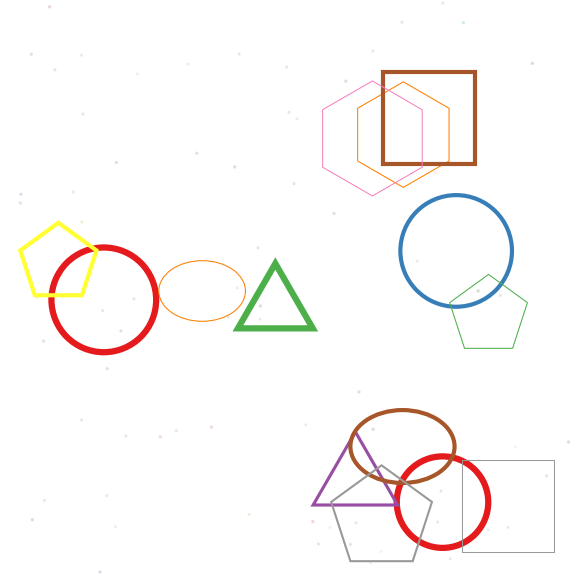[{"shape": "circle", "thickness": 3, "radius": 0.45, "center": [0.18, 0.48]}, {"shape": "circle", "thickness": 3, "radius": 0.4, "center": [0.766, 0.13]}, {"shape": "circle", "thickness": 2, "radius": 0.48, "center": [0.79, 0.565]}, {"shape": "pentagon", "thickness": 0.5, "radius": 0.35, "center": [0.846, 0.453]}, {"shape": "triangle", "thickness": 3, "radius": 0.37, "center": [0.477, 0.468]}, {"shape": "triangle", "thickness": 1.5, "radius": 0.42, "center": [0.615, 0.167]}, {"shape": "hexagon", "thickness": 0.5, "radius": 0.46, "center": [0.698, 0.766]}, {"shape": "oval", "thickness": 0.5, "radius": 0.37, "center": [0.35, 0.495]}, {"shape": "pentagon", "thickness": 2, "radius": 0.35, "center": [0.101, 0.544]}, {"shape": "square", "thickness": 2, "radius": 0.4, "center": [0.743, 0.795]}, {"shape": "oval", "thickness": 2, "radius": 0.45, "center": [0.697, 0.226]}, {"shape": "hexagon", "thickness": 0.5, "radius": 0.5, "center": [0.645, 0.759]}, {"shape": "square", "thickness": 0.5, "radius": 0.4, "center": [0.88, 0.123]}, {"shape": "pentagon", "thickness": 1, "radius": 0.46, "center": [0.661, 0.102]}]